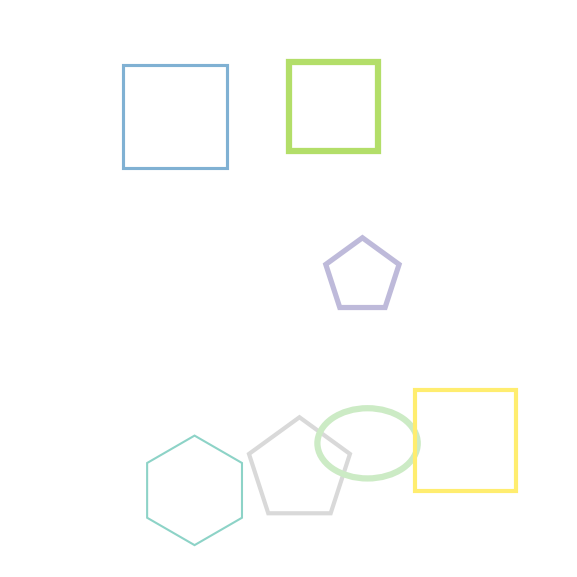[{"shape": "hexagon", "thickness": 1, "radius": 0.47, "center": [0.337, 0.15]}, {"shape": "pentagon", "thickness": 2.5, "radius": 0.33, "center": [0.628, 0.521]}, {"shape": "square", "thickness": 1.5, "radius": 0.45, "center": [0.303, 0.798]}, {"shape": "square", "thickness": 3, "radius": 0.39, "center": [0.578, 0.815]}, {"shape": "pentagon", "thickness": 2, "radius": 0.46, "center": [0.519, 0.185]}, {"shape": "oval", "thickness": 3, "radius": 0.43, "center": [0.636, 0.231]}, {"shape": "square", "thickness": 2, "radius": 0.44, "center": [0.805, 0.236]}]